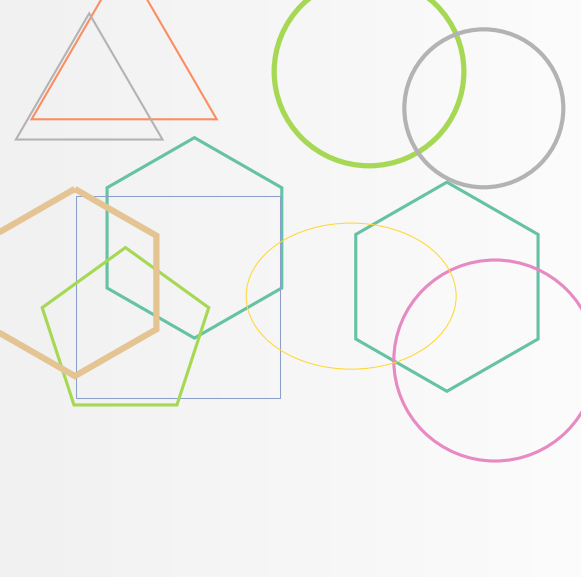[{"shape": "hexagon", "thickness": 1.5, "radius": 0.91, "center": [0.769, 0.503]}, {"shape": "hexagon", "thickness": 1.5, "radius": 0.87, "center": [0.334, 0.587]}, {"shape": "triangle", "thickness": 1, "radius": 0.92, "center": [0.214, 0.885]}, {"shape": "square", "thickness": 0.5, "radius": 0.87, "center": [0.306, 0.485]}, {"shape": "circle", "thickness": 1.5, "radius": 0.87, "center": [0.852, 0.375]}, {"shape": "circle", "thickness": 2.5, "radius": 0.82, "center": [0.635, 0.875]}, {"shape": "pentagon", "thickness": 1.5, "radius": 0.75, "center": [0.216, 0.42]}, {"shape": "oval", "thickness": 0.5, "radius": 0.9, "center": [0.604, 0.486]}, {"shape": "hexagon", "thickness": 3, "radius": 0.81, "center": [0.129, 0.51]}, {"shape": "circle", "thickness": 2, "radius": 0.68, "center": [0.832, 0.812]}, {"shape": "triangle", "thickness": 1, "radius": 0.73, "center": [0.153, 0.83]}]